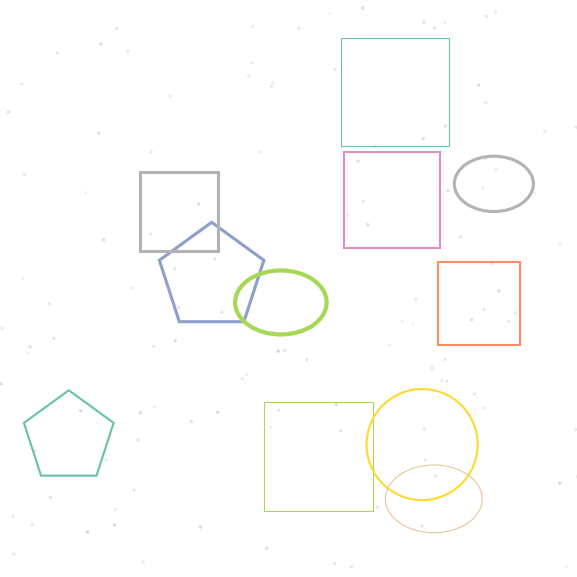[{"shape": "pentagon", "thickness": 1, "radius": 0.41, "center": [0.119, 0.242]}, {"shape": "square", "thickness": 0.5, "radius": 0.47, "center": [0.684, 0.84]}, {"shape": "square", "thickness": 1, "radius": 0.36, "center": [0.83, 0.473]}, {"shape": "pentagon", "thickness": 1.5, "radius": 0.48, "center": [0.366, 0.519]}, {"shape": "square", "thickness": 1, "radius": 0.42, "center": [0.678, 0.653]}, {"shape": "oval", "thickness": 2, "radius": 0.4, "center": [0.486, 0.475]}, {"shape": "square", "thickness": 0.5, "radius": 0.47, "center": [0.551, 0.209]}, {"shape": "circle", "thickness": 1, "radius": 0.48, "center": [0.731, 0.229]}, {"shape": "oval", "thickness": 0.5, "radius": 0.42, "center": [0.751, 0.135]}, {"shape": "oval", "thickness": 1.5, "radius": 0.34, "center": [0.855, 0.681]}, {"shape": "square", "thickness": 1.5, "radius": 0.34, "center": [0.31, 0.633]}]